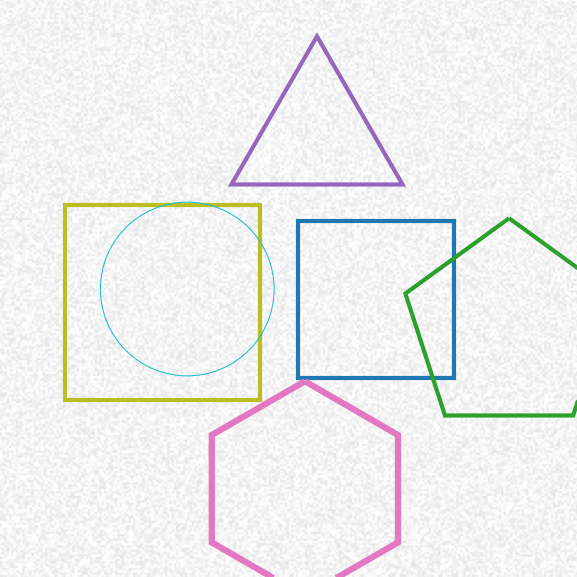[{"shape": "square", "thickness": 2, "radius": 0.68, "center": [0.652, 0.481]}, {"shape": "pentagon", "thickness": 2, "radius": 0.94, "center": [0.882, 0.432]}, {"shape": "triangle", "thickness": 2, "radius": 0.86, "center": [0.549, 0.765]}, {"shape": "hexagon", "thickness": 3, "radius": 0.93, "center": [0.528, 0.153]}, {"shape": "square", "thickness": 2, "radius": 0.84, "center": [0.282, 0.475]}, {"shape": "circle", "thickness": 0.5, "radius": 0.75, "center": [0.324, 0.499]}]